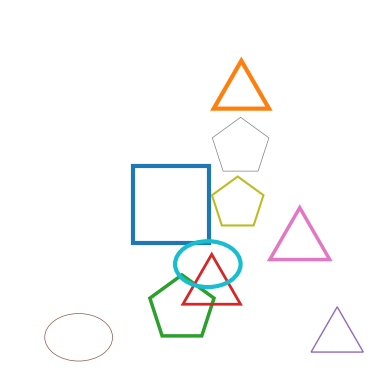[{"shape": "square", "thickness": 3, "radius": 0.5, "center": [0.444, 0.469]}, {"shape": "triangle", "thickness": 3, "radius": 0.41, "center": [0.627, 0.759]}, {"shape": "pentagon", "thickness": 2.5, "radius": 0.44, "center": [0.473, 0.198]}, {"shape": "triangle", "thickness": 2, "radius": 0.43, "center": [0.55, 0.253]}, {"shape": "triangle", "thickness": 1, "radius": 0.39, "center": [0.876, 0.125]}, {"shape": "oval", "thickness": 0.5, "radius": 0.44, "center": [0.204, 0.124]}, {"shape": "triangle", "thickness": 2.5, "radius": 0.45, "center": [0.779, 0.371]}, {"shape": "pentagon", "thickness": 0.5, "radius": 0.39, "center": [0.625, 0.618]}, {"shape": "pentagon", "thickness": 1.5, "radius": 0.35, "center": [0.617, 0.471]}, {"shape": "oval", "thickness": 3, "radius": 0.43, "center": [0.54, 0.314]}]